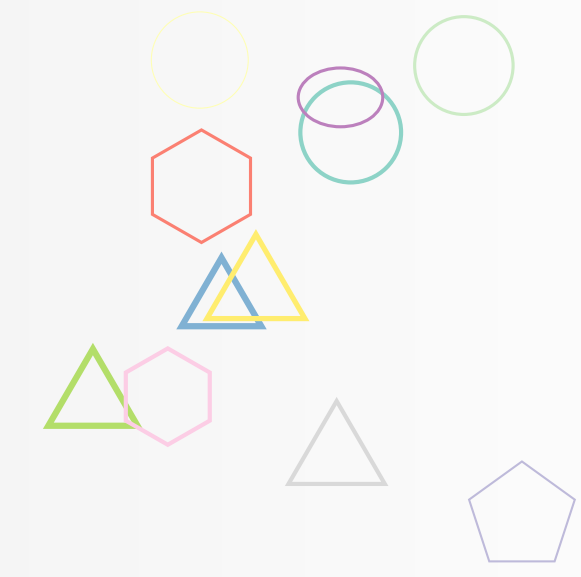[{"shape": "circle", "thickness": 2, "radius": 0.43, "center": [0.603, 0.77]}, {"shape": "circle", "thickness": 0.5, "radius": 0.42, "center": [0.344, 0.895]}, {"shape": "pentagon", "thickness": 1, "radius": 0.48, "center": [0.898, 0.104]}, {"shape": "hexagon", "thickness": 1.5, "radius": 0.49, "center": [0.347, 0.677]}, {"shape": "triangle", "thickness": 3, "radius": 0.4, "center": [0.381, 0.474]}, {"shape": "triangle", "thickness": 3, "radius": 0.44, "center": [0.16, 0.306]}, {"shape": "hexagon", "thickness": 2, "radius": 0.42, "center": [0.289, 0.312]}, {"shape": "triangle", "thickness": 2, "radius": 0.48, "center": [0.579, 0.209]}, {"shape": "oval", "thickness": 1.5, "radius": 0.36, "center": [0.586, 0.831]}, {"shape": "circle", "thickness": 1.5, "radius": 0.42, "center": [0.798, 0.886]}, {"shape": "triangle", "thickness": 2.5, "radius": 0.49, "center": [0.44, 0.496]}]